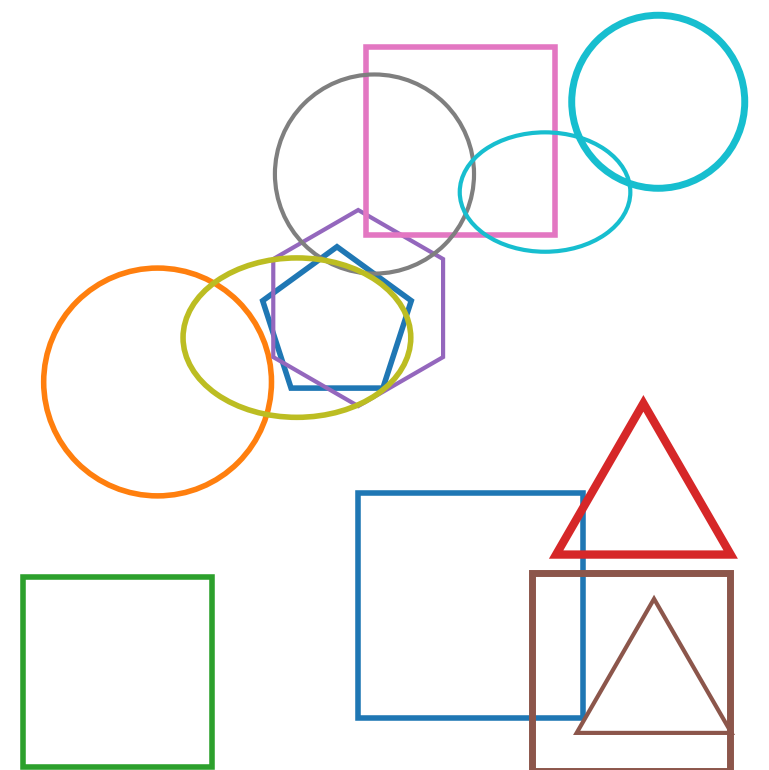[{"shape": "pentagon", "thickness": 2, "radius": 0.51, "center": [0.438, 0.578]}, {"shape": "square", "thickness": 2, "radius": 0.73, "center": [0.611, 0.213]}, {"shape": "circle", "thickness": 2, "radius": 0.74, "center": [0.205, 0.504]}, {"shape": "square", "thickness": 2, "radius": 0.62, "center": [0.153, 0.128]}, {"shape": "triangle", "thickness": 3, "radius": 0.65, "center": [0.836, 0.345]}, {"shape": "hexagon", "thickness": 1.5, "radius": 0.64, "center": [0.465, 0.6]}, {"shape": "triangle", "thickness": 1.5, "radius": 0.58, "center": [0.849, 0.106]}, {"shape": "square", "thickness": 2.5, "radius": 0.64, "center": [0.82, 0.128]}, {"shape": "square", "thickness": 2, "radius": 0.61, "center": [0.598, 0.817]}, {"shape": "circle", "thickness": 1.5, "radius": 0.65, "center": [0.486, 0.774]}, {"shape": "oval", "thickness": 2, "radius": 0.74, "center": [0.386, 0.562]}, {"shape": "circle", "thickness": 2.5, "radius": 0.56, "center": [0.855, 0.868]}, {"shape": "oval", "thickness": 1.5, "radius": 0.55, "center": [0.708, 0.751]}]